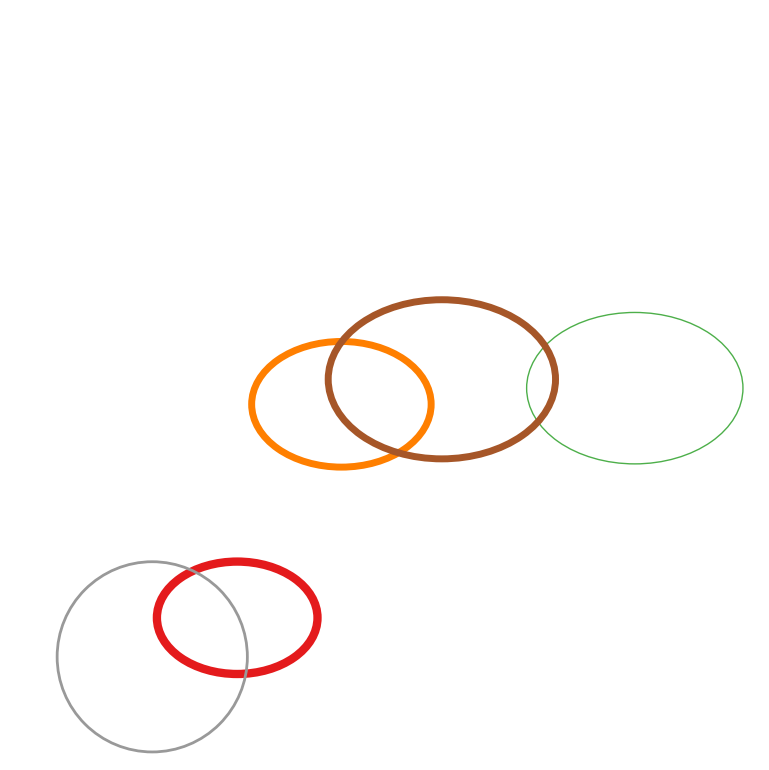[{"shape": "oval", "thickness": 3, "radius": 0.52, "center": [0.308, 0.198]}, {"shape": "oval", "thickness": 0.5, "radius": 0.7, "center": [0.824, 0.496]}, {"shape": "oval", "thickness": 2.5, "radius": 0.58, "center": [0.443, 0.475]}, {"shape": "oval", "thickness": 2.5, "radius": 0.74, "center": [0.574, 0.507]}, {"shape": "circle", "thickness": 1, "radius": 0.62, "center": [0.198, 0.147]}]